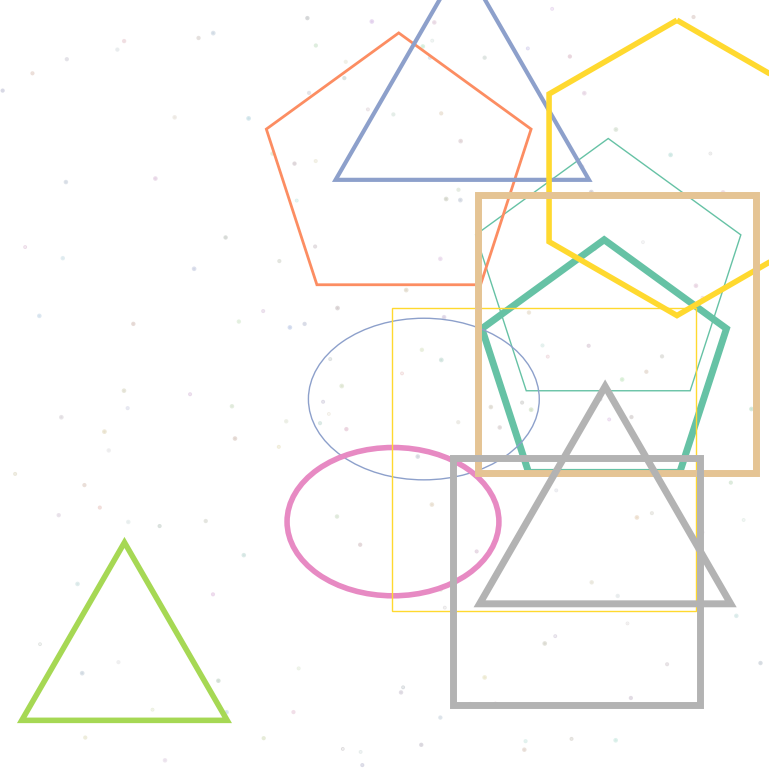[{"shape": "pentagon", "thickness": 2.5, "radius": 0.83, "center": [0.785, 0.522]}, {"shape": "pentagon", "thickness": 0.5, "radius": 0.91, "center": [0.79, 0.639]}, {"shape": "pentagon", "thickness": 1, "radius": 0.9, "center": [0.518, 0.776]}, {"shape": "oval", "thickness": 0.5, "radius": 0.75, "center": [0.55, 0.482]}, {"shape": "triangle", "thickness": 1.5, "radius": 0.95, "center": [0.6, 0.861]}, {"shape": "oval", "thickness": 2, "radius": 0.69, "center": [0.51, 0.323]}, {"shape": "triangle", "thickness": 2, "radius": 0.77, "center": [0.162, 0.141]}, {"shape": "hexagon", "thickness": 2, "radius": 0.96, "center": [0.879, 0.782]}, {"shape": "square", "thickness": 0.5, "radius": 0.99, "center": [0.706, 0.403]}, {"shape": "square", "thickness": 2.5, "radius": 0.9, "center": [0.801, 0.566]}, {"shape": "square", "thickness": 2.5, "radius": 0.8, "center": [0.748, 0.245]}, {"shape": "triangle", "thickness": 2.5, "radius": 0.94, "center": [0.786, 0.31]}]